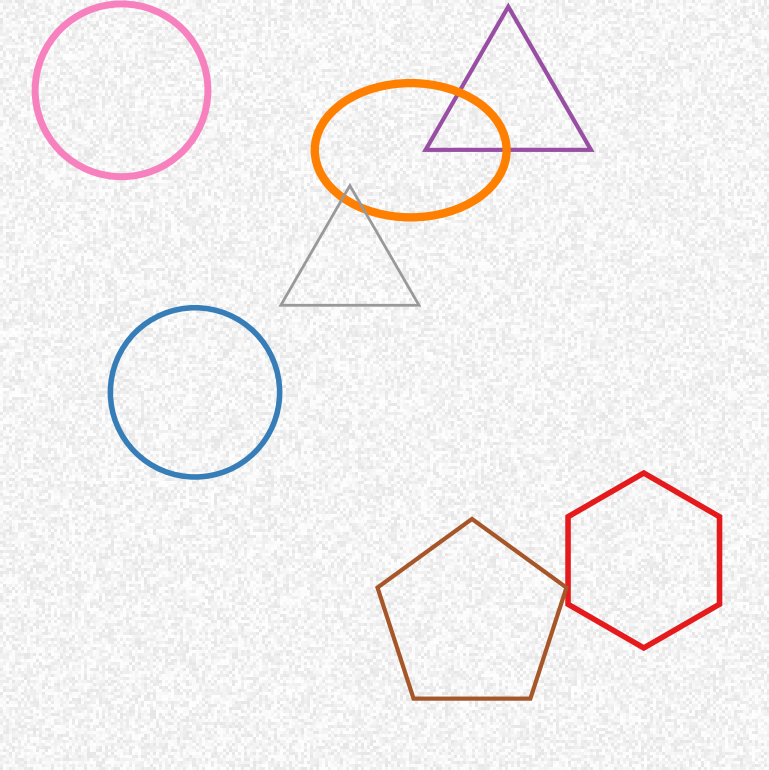[{"shape": "hexagon", "thickness": 2, "radius": 0.57, "center": [0.836, 0.272]}, {"shape": "circle", "thickness": 2, "radius": 0.55, "center": [0.253, 0.49]}, {"shape": "triangle", "thickness": 1.5, "radius": 0.62, "center": [0.66, 0.867]}, {"shape": "oval", "thickness": 3, "radius": 0.62, "center": [0.533, 0.805]}, {"shape": "pentagon", "thickness": 1.5, "radius": 0.65, "center": [0.613, 0.197]}, {"shape": "circle", "thickness": 2.5, "radius": 0.56, "center": [0.158, 0.883]}, {"shape": "triangle", "thickness": 1, "radius": 0.52, "center": [0.454, 0.655]}]